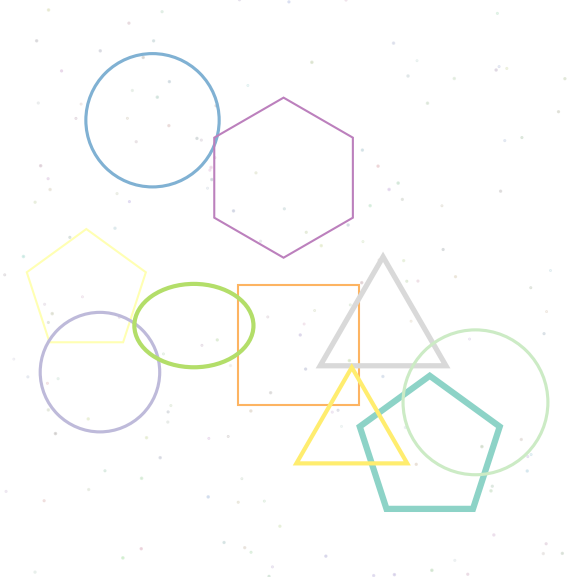[{"shape": "pentagon", "thickness": 3, "radius": 0.64, "center": [0.744, 0.221]}, {"shape": "pentagon", "thickness": 1, "radius": 0.54, "center": [0.149, 0.494]}, {"shape": "circle", "thickness": 1.5, "radius": 0.52, "center": [0.173, 0.355]}, {"shape": "circle", "thickness": 1.5, "radius": 0.58, "center": [0.264, 0.791]}, {"shape": "square", "thickness": 1, "radius": 0.52, "center": [0.517, 0.402]}, {"shape": "oval", "thickness": 2, "radius": 0.52, "center": [0.336, 0.435]}, {"shape": "triangle", "thickness": 2.5, "radius": 0.63, "center": [0.663, 0.429]}, {"shape": "hexagon", "thickness": 1, "radius": 0.69, "center": [0.491, 0.691]}, {"shape": "circle", "thickness": 1.5, "radius": 0.63, "center": [0.823, 0.303]}, {"shape": "triangle", "thickness": 2, "radius": 0.55, "center": [0.609, 0.252]}]